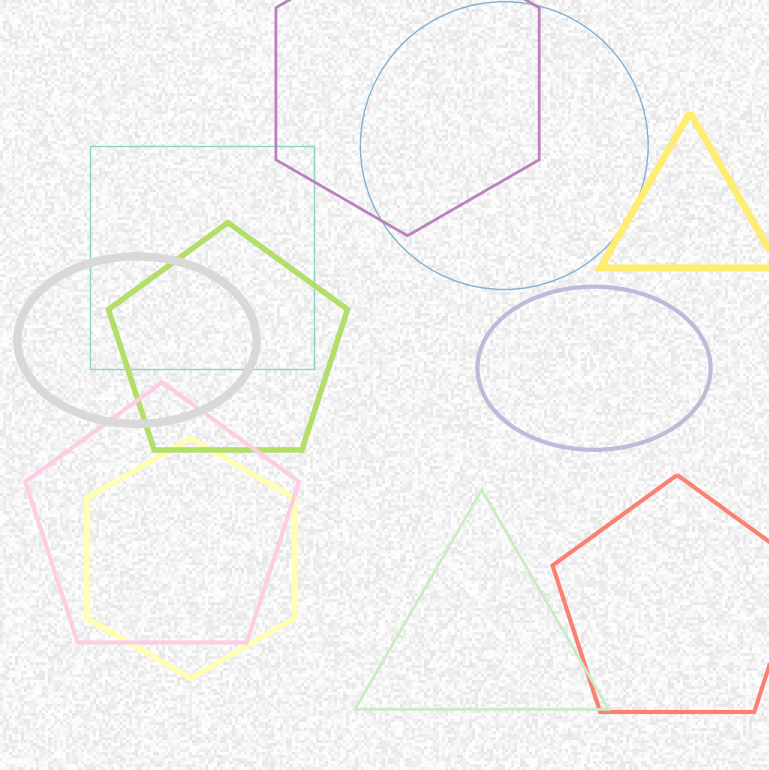[{"shape": "square", "thickness": 0.5, "radius": 0.73, "center": [0.262, 0.666]}, {"shape": "hexagon", "thickness": 2, "radius": 0.78, "center": [0.248, 0.275]}, {"shape": "oval", "thickness": 1.5, "radius": 0.76, "center": [0.771, 0.522]}, {"shape": "pentagon", "thickness": 1.5, "radius": 0.85, "center": [0.879, 0.213]}, {"shape": "circle", "thickness": 0.5, "radius": 0.93, "center": [0.655, 0.811]}, {"shape": "pentagon", "thickness": 2, "radius": 0.82, "center": [0.296, 0.548]}, {"shape": "pentagon", "thickness": 1.5, "radius": 0.93, "center": [0.211, 0.317]}, {"shape": "oval", "thickness": 3, "radius": 0.78, "center": [0.178, 0.558]}, {"shape": "hexagon", "thickness": 1, "radius": 0.99, "center": [0.529, 0.891]}, {"shape": "triangle", "thickness": 1, "radius": 0.95, "center": [0.626, 0.174]}, {"shape": "triangle", "thickness": 2.5, "radius": 0.67, "center": [0.896, 0.719]}]